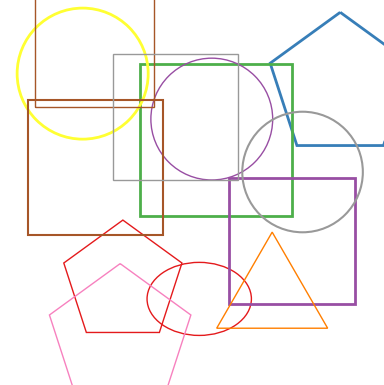[{"shape": "pentagon", "thickness": 1, "radius": 0.81, "center": [0.319, 0.267]}, {"shape": "oval", "thickness": 1, "radius": 0.68, "center": [0.517, 0.224]}, {"shape": "pentagon", "thickness": 2, "radius": 0.96, "center": [0.884, 0.777]}, {"shape": "square", "thickness": 2, "radius": 0.98, "center": [0.561, 0.637]}, {"shape": "square", "thickness": 2, "radius": 0.81, "center": [0.758, 0.374]}, {"shape": "circle", "thickness": 1, "radius": 0.79, "center": [0.55, 0.691]}, {"shape": "triangle", "thickness": 1, "radius": 0.83, "center": [0.707, 0.231]}, {"shape": "circle", "thickness": 2, "radius": 0.85, "center": [0.215, 0.809]}, {"shape": "square", "thickness": 1.5, "radius": 0.87, "center": [0.248, 0.566]}, {"shape": "square", "thickness": 1, "radius": 0.77, "center": [0.245, 0.875]}, {"shape": "pentagon", "thickness": 1, "radius": 0.97, "center": [0.312, 0.122]}, {"shape": "circle", "thickness": 1.5, "radius": 0.78, "center": [0.786, 0.553]}, {"shape": "square", "thickness": 1, "radius": 0.81, "center": [0.457, 0.696]}]